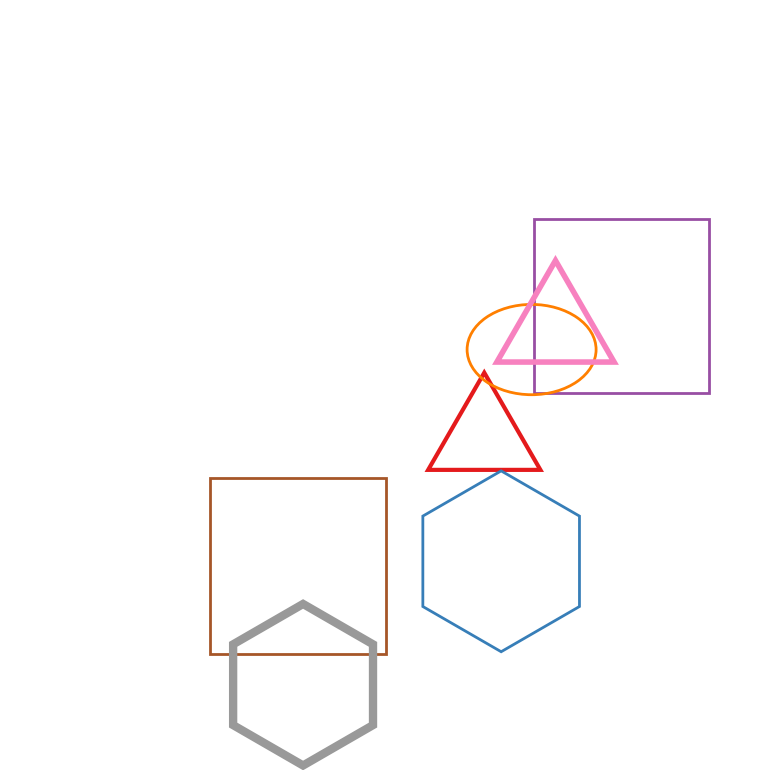[{"shape": "triangle", "thickness": 1.5, "radius": 0.42, "center": [0.629, 0.432]}, {"shape": "hexagon", "thickness": 1, "radius": 0.59, "center": [0.651, 0.271]}, {"shape": "square", "thickness": 1, "radius": 0.57, "center": [0.808, 0.603]}, {"shape": "oval", "thickness": 1, "radius": 0.42, "center": [0.69, 0.546]}, {"shape": "square", "thickness": 1, "radius": 0.57, "center": [0.387, 0.265]}, {"shape": "triangle", "thickness": 2, "radius": 0.44, "center": [0.721, 0.574]}, {"shape": "hexagon", "thickness": 3, "radius": 0.52, "center": [0.394, 0.111]}]